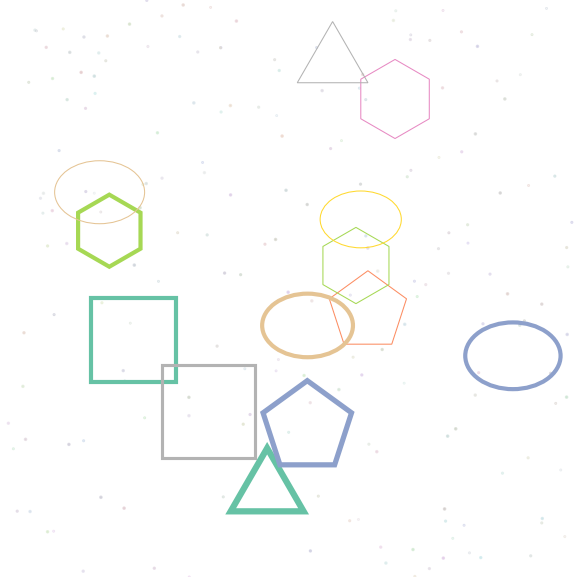[{"shape": "triangle", "thickness": 3, "radius": 0.36, "center": [0.463, 0.15]}, {"shape": "square", "thickness": 2, "radius": 0.36, "center": [0.231, 0.41]}, {"shape": "pentagon", "thickness": 0.5, "radius": 0.35, "center": [0.637, 0.46]}, {"shape": "pentagon", "thickness": 2.5, "radius": 0.4, "center": [0.532, 0.259]}, {"shape": "oval", "thickness": 2, "radius": 0.41, "center": [0.888, 0.383]}, {"shape": "hexagon", "thickness": 0.5, "radius": 0.34, "center": [0.684, 0.828]}, {"shape": "hexagon", "thickness": 2, "radius": 0.31, "center": [0.189, 0.6]}, {"shape": "hexagon", "thickness": 0.5, "radius": 0.33, "center": [0.616, 0.539]}, {"shape": "oval", "thickness": 0.5, "radius": 0.35, "center": [0.625, 0.619]}, {"shape": "oval", "thickness": 2, "radius": 0.39, "center": [0.533, 0.436]}, {"shape": "oval", "thickness": 0.5, "radius": 0.39, "center": [0.172, 0.666]}, {"shape": "square", "thickness": 1.5, "radius": 0.4, "center": [0.362, 0.287]}, {"shape": "triangle", "thickness": 0.5, "radius": 0.35, "center": [0.576, 0.891]}]